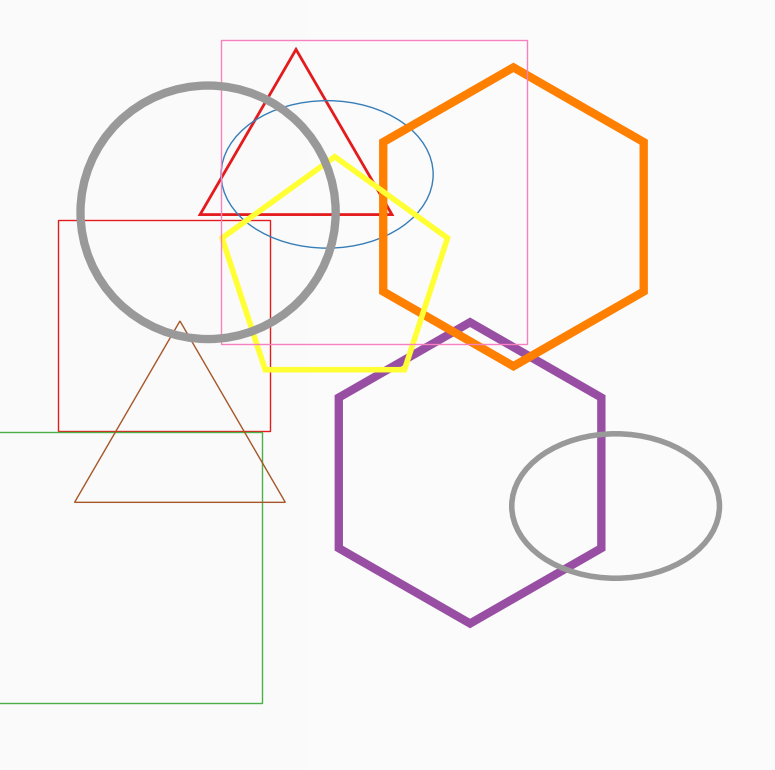[{"shape": "triangle", "thickness": 1, "radius": 0.71, "center": [0.382, 0.793]}, {"shape": "square", "thickness": 0.5, "radius": 0.68, "center": [0.212, 0.578]}, {"shape": "oval", "thickness": 0.5, "radius": 0.68, "center": [0.422, 0.773]}, {"shape": "square", "thickness": 0.5, "radius": 0.88, "center": [0.162, 0.264]}, {"shape": "hexagon", "thickness": 3, "radius": 0.98, "center": [0.607, 0.386]}, {"shape": "hexagon", "thickness": 3, "radius": 0.97, "center": [0.663, 0.718]}, {"shape": "pentagon", "thickness": 2, "radius": 0.76, "center": [0.432, 0.644]}, {"shape": "triangle", "thickness": 0.5, "radius": 0.79, "center": [0.232, 0.426]}, {"shape": "square", "thickness": 0.5, "radius": 0.99, "center": [0.483, 0.75]}, {"shape": "oval", "thickness": 2, "radius": 0.67, "center": [0.794, 0.343]}, {"shape": "circle", "thickness": 3, "radius": 0.82, "center": [0.268, 0.724]}]